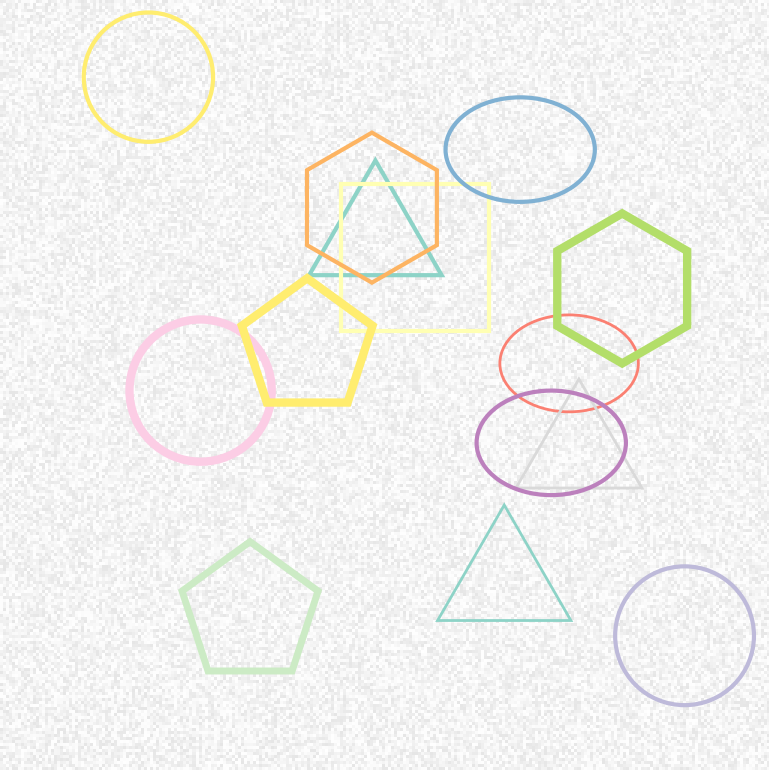[{"shape": "triangle", "thickness": 1.5, "radius": 0.5, "center": [0.488, 0.692]}, {"shape": "triangle", "thickness": 1, "radius": 0.5, "center": [0.655, 0.244]}, {"shape": "square", "thickness": 1.5, "radius": 0.48, "center": [0.539, 0.665]}, {"shape": "circle", "thickness": 1.5, "radius": 0.45, "center": [0.889, 0.174]}, {"shape": "oval", "thickness": 1, "radius": 0.45, "center": [0.739, 0.528]}, {"shape": "oval", "thickness": 1.5, "radius": 0.48, "center": [0.676, 0.806]}, {"shape": "hexagon", "thickness": 1.5, "radius": 0.49, "center": [0.483, 0.73]}, {"shape": "hexagon", "thickness": 3, "radius": 0.49, "center": [0.808, 0.625]}, {"shape": "circle", "thickness": 3, "radius": 0.46, "center": [0.261, 0.493]}, {"shape": "triangle", "thickness": 1, "radius": 0.47, "center": [0.752, 0.413]}, {"shape": "oval", "thickness": 1.5, "radius": 0.48, "center": [0.716, 0.425]}, {"shape": "pentagon", "thickness": 2.5, "radius": 0.46, "center": [0.325, 0.204]}, {"shape": "pentagon", "thickness": 3, "radius": 0.45, "center": [0.399, 0.549]}, {"shape": "circle", "thickness": 1.5, "radius": 0.42, "center": [0.193, 0.9]}]